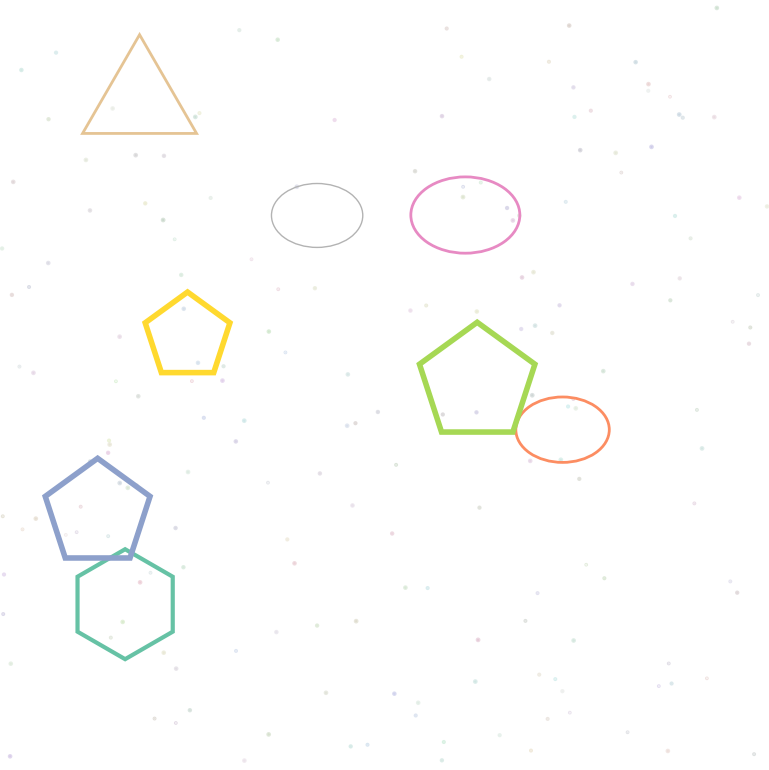[{"shape": "hexagon", "thickness": 1.5, "radius": 0.36, "center": [0.163, 0.215]}, {"shape": "oval", "thickness": 1, "radius": 0.3, "center": [0.731, 0.442]}, {"shape": "pentagon", "thickness": 2, "radius": 0.36, "center": [0.127, 0.333]}, {"shape": "oval", "thickness": 1, "radius": 0.35, "center": [0.604, 0.721]}, {"shape": "pentagon", "thickness": 2, "radius": 0.39, "center": [0.62, 0.503]}, {"shape": "pentagon", "thickness": 2, "radius": 0.29, "center": [0.244, 0.563]}, {"shape": "triangle", "thickness": 1, "radius": 0.43, "center": [0.181, 0.869]}, {"shape": "oval", "thickness": 0.5, "radius": 0.3, "center": [0.412, 0.72]}]